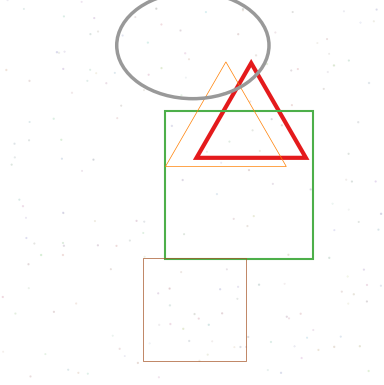[{"shape": "triangle", "thickness": 3, "radius": 0.82, "center": [0.652, 0.672]}, {"shape": "square", "thickness": 1.5, "radius": 0.96, "center": [0.621, 0.519]}, {"shape": "triangle", "thickness": 0.5, "radius": 0.91, "center": [0.587, 0.658]}, {"shape": "square", "thickness": 0.5, "radius": 0.67, "center": [0.506, 0.196]}, {"shape": "oval", "thickness": 2.5, "radius": 0.99, "center": [0.501, 0.882]}]